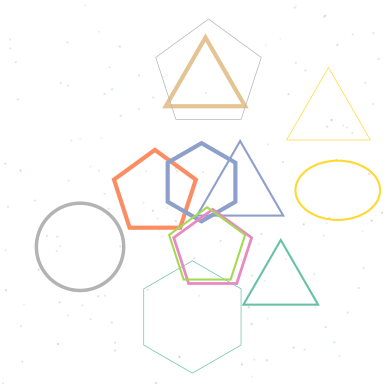[{"shape": "triangle", "thickness": 1.5, "radius": 0.56, "center": [0.729, 0.265]}, {"shape": "hexagon", "thickness": 0.5, "radius": 0.73, "center": [0.5, 0.177]}, {"shape": "pentagon", "thickness": 3, "radius": 0.56, "center": [0.402, 0.499]}, {"shape": "triangle", "thickness": 1.5, "radius": 0.65, "center": [0.624, 0.505]}, {"shape": "hexagon", "thickness": 3, "radius": 0.51, "center": [0.523, 0.527]}, {"shape": "pentagon", "thickness": 2, "radius": 0.53, "center": [0.552, 0.35]}, {"shape": "pentagon", "thickness": 1.5, "radius": 0.52, "center": [0.538, 0.358]}, {"shape": "oval", "thickness": 1.5, "radius": 0.55, "center": [0.877, 0.506]}, {"shape": "triangle", "thickness": 0.5, "radius": 0.63, "center": [0.853, 0.699]}, {"shape": "triangle", "thickness": 3, "radius": 0.59, "center": [0.534, 0.784]}, {"shape": "pentagon", "thickness": 0.5, "radius": 0.72, "center": [0.542, 0.806]}, {"shape": "circle", "thickness": 2.5, "radius": 0.57, "center": [0.208, 0.359]}]